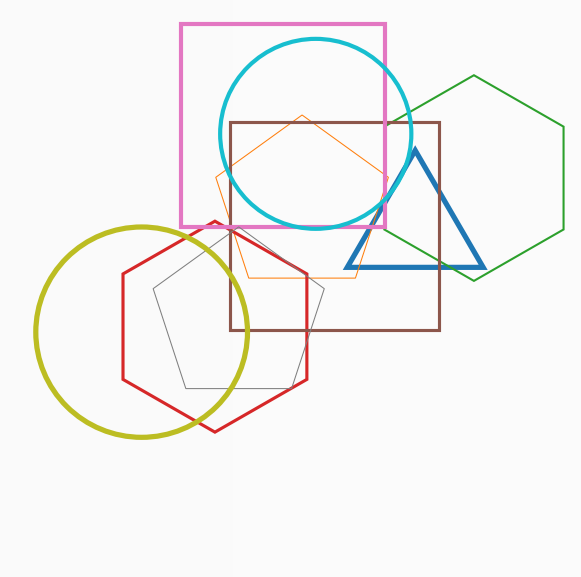[{"shape": "triangle", "thickness": 2.5, "radius": 0.67, "center": [0.714, 0.604]}, {"shape": "pentagon", "thickness": 0.5, "radius": 0.78, "center": [0.52, 0.644]}, {"shape": "hexagon", "thickness": 1, "radius": 0.89, "center": [0.815, 0.691]}, {"shape": "hexagon", "thickness": 1.5, "radius": 0.91, "center": [0.37, 0.433]}, {"shape": "square", "thickness": 1.5, "radius": 0.9, "center": [0.576, 0.607]}, {"shape": "square", "thickness": 2, "radius": 0.88, "center": [0.487, 0.782]}, {"shape": "pentagon", "thickness": 0.5, "radius": 0.77, "center": [0.411, 0.451]}, {"shape": "circle", "thickness": 2.5, "radius": 0.91, "center": [0.244, 0.424]}, {"shape": "circle", "thickness": 2, "radius": 0.82, "center": [0.543, 0.767]}]